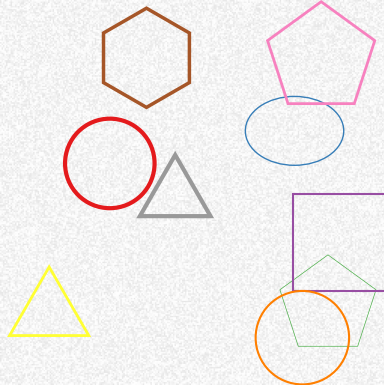[{"shape": "circle", "thickness": 3, "radius": 0.58, "center": [0.285, 0.576]}, {"shape": "oval", "thickness": 1, "radius": 0.64, "center": [0.765, 0.66]}, {"shape": "pentagon", "thickness": 0.5, "radius": 0.66, "center": [0.852, 0.207]}, {"shape": "square", "thickness": 1.5, "radius": 0.63, "center": [0.887, 0.371]}, {"shape": "circle", "thickness": 1.5, "radius": 0.61, "center": [0.785, 0.123]}, {"shape": "triangle", "thickness": 2, "radius": 0.59, "center": [0.128, 0.188]}, {"shape": "hexagon", "thickness": 2.5, "radius": 0.64, "center": [0.38, 0.85]}, {"shape": "pentagon", "thickness": 2, "radius": 0.73, "center": [0.834, 0.849]}, {"shape": "triangle", "thickness": 3, "radius": 0.53, "center": [0.455, 0.492]}]